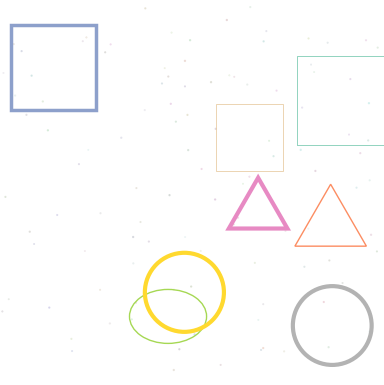[{"shape": "square", "thickness": 0.5, "radius": 0.58, "center": [0.887, 0.739]}, {"shape": "triangle", "thickness": 1, "radius": 0.54, "center": [0.859, 0.414]}, {"shape": "square", "thickness": 2.5, "radius": 0.55, "center": [0.138, 0.824]}, {"shape": "triangle", "thickness": 3, "radius": 0.44, "center": [0.67, 0.45]}, {"shape": "oval", "thickness": 1, "radius": 0.5, "center": [0.436, 0.178]}, {"shape": "circle", "thickness": 3, "radius": 0.51, "center": [0.479, 0.241]}, {"shape": "square", "thickness": 0.5, "radius": 0.44, "center": [0.648, 0.643]}, {"shape": "circle", "thickness": 3, "radius": 0.51, "center": [0.863, 0.154]}]